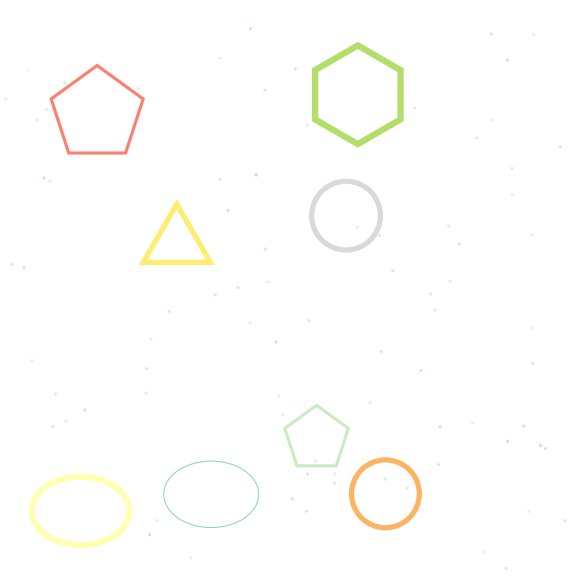[{"shape": "oval", "thickness": 0.5, "radius": 0.41, "center": [0.366, 0.143]}, {"shape": "oval", "thickness": 3, "radius": 0.42, "center": [0.14, 0.114]}, {"shape": "pentagon", "thickness": 1.5, "radius": 0.42, "center": [0.168, 0.802]}, {"shape": "circle", "thickness": 2.5, "radius": 0.29, "center": [0.667, 0.144]}, {"shape": "hexagon", "thickness": 3, "radius": 0.43, "center": [0.62, 0.835]}, {"shape": "circle", "thickness": 2.5, "radius": 0.3, "center": [0.599, 0.626]}, {"shape": "pentagon", "thickness": 1.5, "radius": 0.29, "center": [0.548, 0.239]}, {"shape": "triangle", "thickness": 2.5, "radius": 0.34, "center": [0.306, 0.578]}]